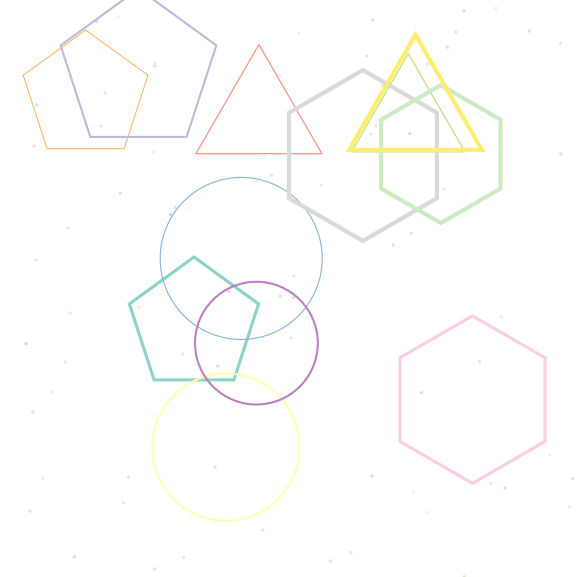[{"shape": "pentagon", "thickness": 1.5, "radius": 0.59, "center": [0.336, 0.436]}, {"shape": "circle", "thickness": 1, "radius": 0.64, "center": [0.391, 0.225]}, {"shape": "pentagon", "thickness": 1, "radius": 0.71, "center": [0.24, 0.877]}, {"shape": "triangle", "thickness": 0.5, "radius": 0.63, "center": [0.448, 0.796]}, {"shape": "circle", "thickness": 0.5, "radius": 0.7, "center": [0.418, 0.552]}, {"shape": "pentagon", "thickness": 0.5, "radius": 0.57, "center": [0.148, 0.834]}, {"shape": "triangle", "thickness": 0.5, "radius": 0.57, "center": [0.707, 0.793]}, {"shape": "hexagon", "thickness": 1.5, "radius": 0.72, "center": [0.818, 0.307]}, {"shape": "hexagon", "thickness": 2, "radius": 0.74, "center": [0.629, 0.73]}, {"shape": "circle", "thickness": 1, "radius": 0.53, "center": [0.444, 0.405]}, {"shape": "hexagon", "thickness": 2, "radius": 0.6, "center": [0.763, 0.732]}, {"shape": "triangle", "thickness": 2, "radius": 0.66, "center": [0.719, 0.806]}]